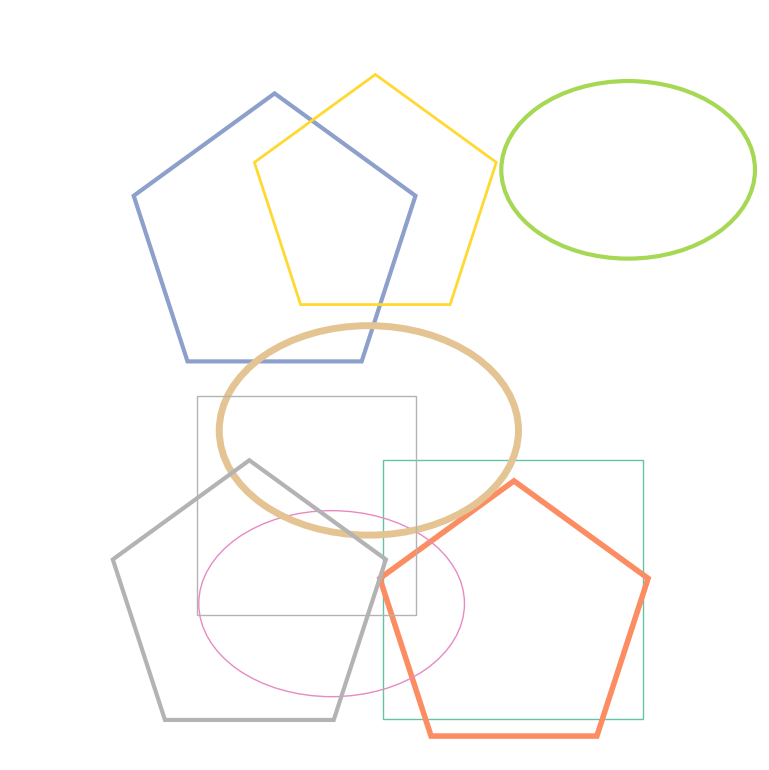[{"shape": "square", "thickness": 0.5, "radius": 0.84, "center": [0.666, 0.235]}, {"shape": "pentagon", "thickness": 2, "radius": 0.92, "center": [0.667, 0.192]}, {"shape": "pentagon", "thickness": 1.5, "radius": 0.96, "center": [0.357, 0.686]}, {"shape": "oval", "thickness": 0.5, "radius": 0.86, "center": [0.431, 0.216]}, {"shape": "oval", "thickness": 1.5, "radius": 0.82, "center": [0.816, 0.779]}, {"shape": "pentagon", "thickness": 1, "radius": 0.83, "center": [0.487, 0.738]}, {"shape": "oval", "thickness": 2.5, "radius": 0.97, "center": [0.479, 0.441]}, {"shape": "square", "thickness": 0.5, "radius": 0.71, "center": [0.398, 0.343]}, {"shape": "pentagon", "thickness": 1.5, "radius": 0.93, "center": [0.324, 0.216]}]